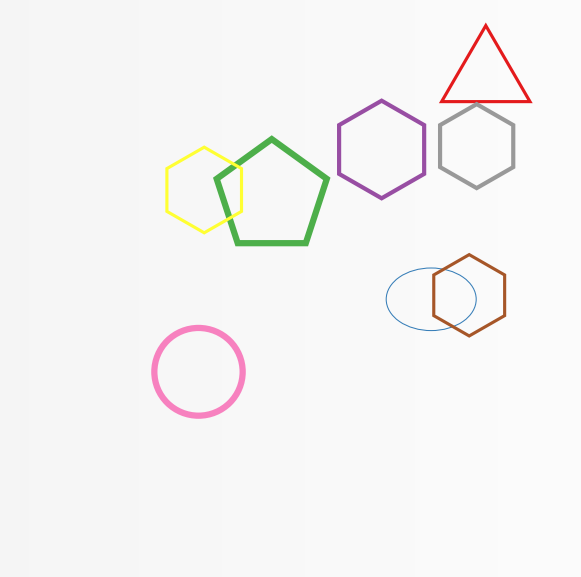[{"shape": "triangle", "thickness": 1.5, "radius": 0.44, "center": [0.836, 0.867]}, {"shape": "oval", "thickness": 0.5, "radius": 0.39, "center": [0.742, 0.481]}, {"shape": "pentagon", "thickness": 3, "radius": 0.5, "center": [0.468, 0.659]}, {"shape": "hexagon", "thickness": 2, "radius": 0.42, "center": [0.657, 0.74]}, {"shape": "hexagon", "thickness": 1.5, "radius": 0.37, "center": [0.351, 0.67]}, {"shape": "hexagon", "thickness": 1.5, "radius": 0.35, "center": [0.807, 0.488]}, {"shape": "circle", "thickness": 3, "radius": 0.38, "center": [0.342, 0.355]}, {"shape": "hexagon", "thickness": 2, "radius": 0.36, "center": [0.82, 0.746]}]